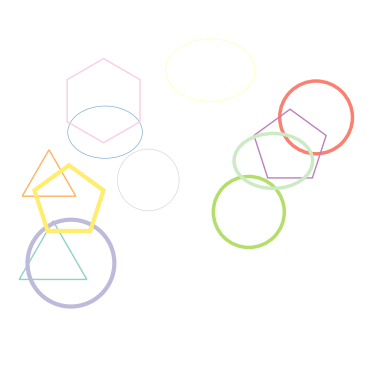[{"shape": "triangle", "thickness": 1, "radius": 0.51, "center": [0.138, 0.325]}, {"shape": "oval", "thickness": 0.5, "radius": 0.58, "center": [0.546, 0.818]}, {"shape": "circle", "thickness": 3, "radius": 0.56, "center": [0.184, 0.317]}, {"shape": "circle", "thickness": 2.5, "radius": 0.47, "center": [0.821, 0.695]}, {"shape": "oval", "thickness": 0.5, "radius": 0.48, "center": [0.273, 0.657]}, {"shape": "triangle", "thickness": 1, "radius": 0.4, "center": [0.127, 0.531]}, {"shape": "circle", "thickness": 2.5, "radius": 0.46, "center": [0.646, 0.449]}, {"shape": "hexagon", "thickness": 1, "radius": 0.55, "center": [0.269, 0.739]}, {"shape": "circle", "thickness": 0.5, "radius": 0.4, "center": [0.385, 0.533]}, {"shape": "pentagon", "thickness": 1, "radius": 0.49, "center": [0.753, 0.618]}, {"shape": "oval", "thickness": 2.5, "radius": 0.51, "center": [0.71, 0.582]}, {"shape": "pentagon", "thickness": 3, "radius": 0.47, "center": [0.179, 0.477]}]